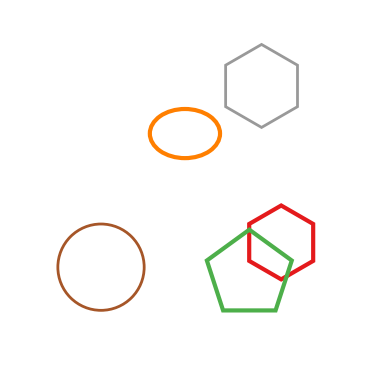[{"shape": "hexagon", "thickness": 3, "radius": 0.48, "center": [0.73, 0.37]}, {"shape": "pentagon", "thickness": 3, "radius": 0.58, "center": [0.648, 0.287]}, {"shape": "oval", "thickness": 3, "radius": 0.46, "center": [0.48, 0.653]}, {"shape": "circle", "thickness": 2, "radius": 0.56, "center": [0.262, 0.306]}, {"shape": "hexagon", "thickness": 2, "radius": 0.54, "center": [0.679, 0.777]}]